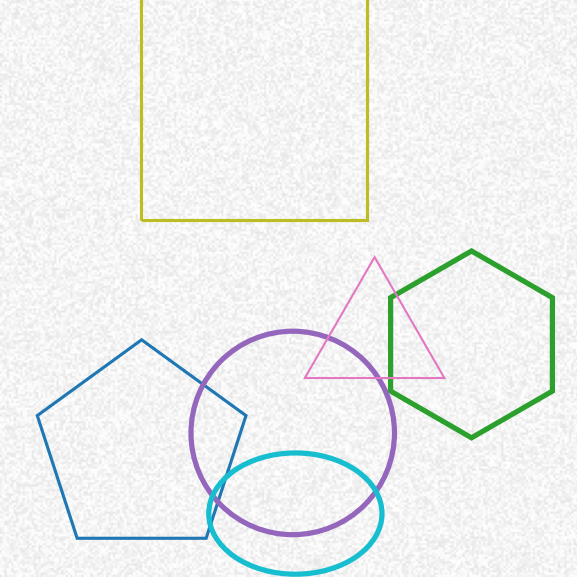[{"shape": "pentagon", "thickness": 1.5, "radius": 0.95, "center": [0.245, 0.221]}, {"shape": "hexagon", "thickness": 2.5, "radius": 0.81, "center": [0.816, 0.403]}, {"shape": "circle", "thickness": 2.5, "radius": 0.88, "center": [0.507, 0.249]}, {"shape": "triangle", "thickness": 1, "radius": 0.7, "center": [0.649, 0.414]}, {"shape": "square", "thickness": 1.5, "radius": 0.98, "center": [0.44, 0.814]}, {"shape": "oval", "thickness": 2.5, "radius": 0.75, "center": [0.511, 0.11]}]